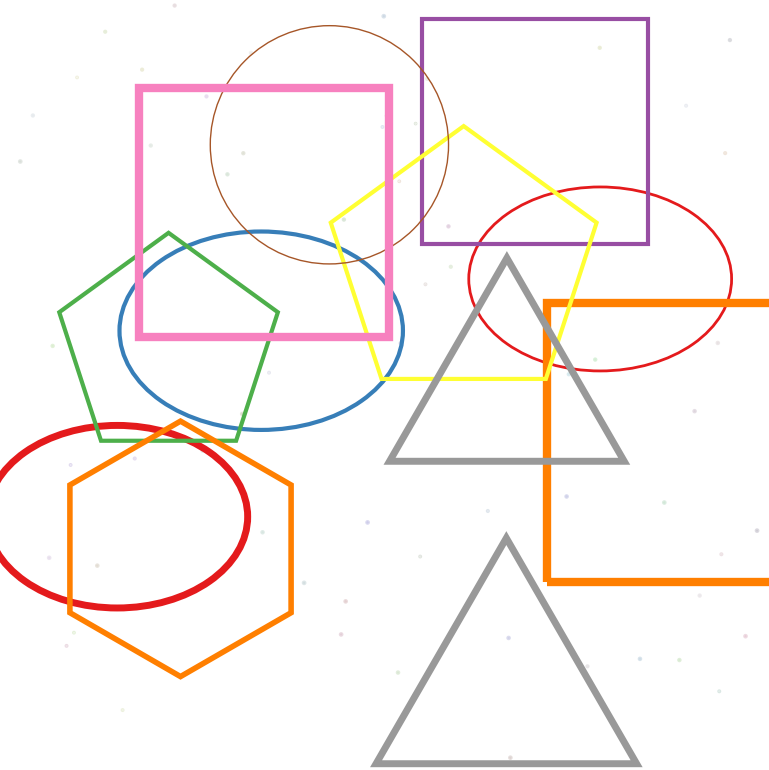[{"shape": "oval", "thickness": 2.5, "radius": 0.85, "center": [0.152, 0.329]}, {"shape": "oval", "thickness": 1, "radius": 0.85, "center": [0.779, 0.638]}, {"shape": "oval", "thickness": 1.5, "radius": 0.92, "center": [0.339, 0.57]}, {"shape": "pentagon", "thickness": 1.5, "radius": 0.75, "center": [0.219, 0.548]}, {"shape": "square", "thickness": 1.5, "radius": 0.73, "center": [0.695, 0.829]}, {"shape": "hexagon", "thickness": 2, "radius": 0.83, "center": [0.234, 0.287]}, {"shape": "square", "thickness": 3, "radius": 0.91, "center": [0.892, 0.425]}, {"shape": "pentagon", "thickness": 1.5, "radius": 0.91, "center": [0.602, 0.655]}, {"shape": "circle", "thickness": 0.5, "radius": 0.77, "center": [0.428, 0.812]}, {"shape": "square", "thickness": 3, "radius": 0.81, "center": [0.343, 0.724]}, {"shape": "triangle", "thickness": 2.5, "radius": 0.98, "center": [0.658, 0.106]}, {"shape": "triangle", "thickness": 2.5, "radius": 0.88, "center": [0.658, 0.489]}]